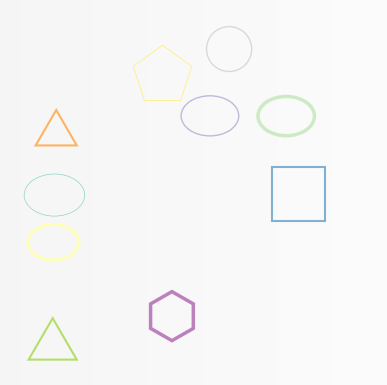[{"shape": "oval", "thickness": 0.5, "radius": 0.39, "center": [0.14, 0.493]}, {"shape": "oval", "thickness": 2, "radius": 0.33, "center": [0.138, 0.371]}, {"shape": "oval", "thickness": 1, "radius": 0.37, "center": [0.542, 0.699]}, {"shape": "square", "thickness": 1.5, "radius": 0.35, "center": [0.771, 0.496]}, {"shape": "triangle", "thickness": 1.5, "radius": 0.31, "center": [0.145, 0.653]}, {"shape": "triangle", "thickness": 1.5, "radius": 0.36, "center": [0.136, 0.102]}, {"shape": "circle", "thickness": 1, "radius": 0.29, "center": [0.591, 0.873]}, {"shape": "hexagon", "thickness": 2.5, "radius": 0.32, "center": [0.444, 0.179]}, {"shape": "oval", "thickness": 2.5, "radius": 0.36, "center": [0.739, 0.699]}, {"shape": "pentagon", "thickness": 0.5, "radius": 0.4, "center": [0.419, 0.803]}]